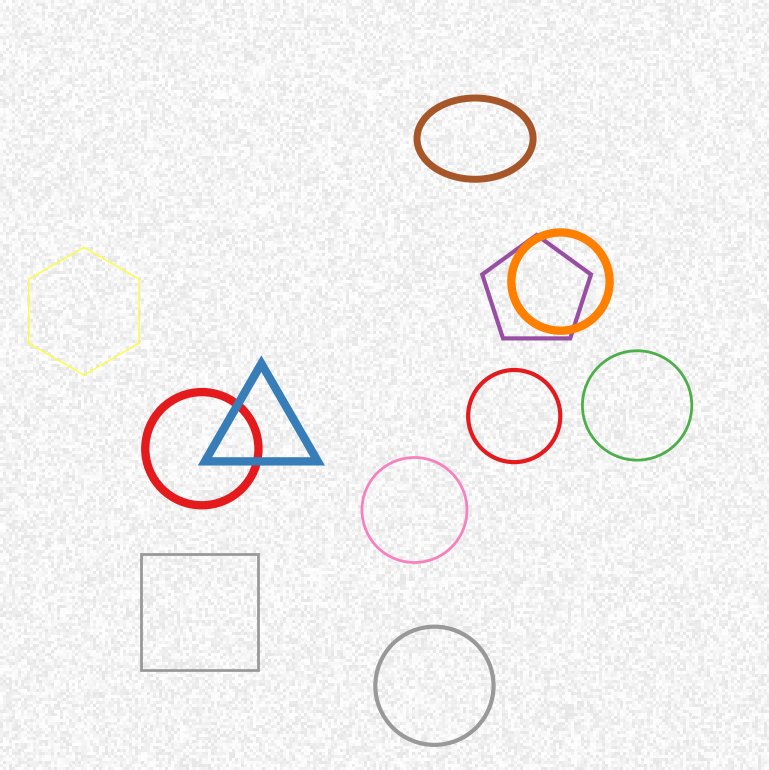[{"shape": "circle", "thickness": 1.5, "radius": 0.3, "center": [0.668, 0.46]}, {"shape": "circle", "thickness": 3, "radius": 0.37, "center": [0.262, 0.417]}, {"shape": "triangle", "thickness": 3, "radius": 0.42, "center": [0.339, 0.443]}, {"shape": "circle", "thickness": 1, "radius": 0.36, "center": [0.827, 0.473]}, {"shape": "pentagon", "thickness": 1.5, "radius": 0.37, "center": [0.697, 0.621]}, {"shape": "circle", "thickness": 3, "radius": 0.32, "center": [0.728, 0.634]}, {"shape": "hexagon", "thickness": 0.5, "radius": 0.41, "center": [0.109, 0.596]}, {"shape": "oval", "thickness": 2.5, "radius": 0.38, "center": [0.617, 0.82]}, {"shape": "circle", "thickness": 1, "radius": 0.34, "center": [0.538, 0.338]}, {"shape": "circle", "thickness": 1.5, "radius": 0.38, "center": [0.564, 0.109]}, {"shape": "square", "thickness": 1, "radius": 0.38, "center": [0.259, 0.205]}]